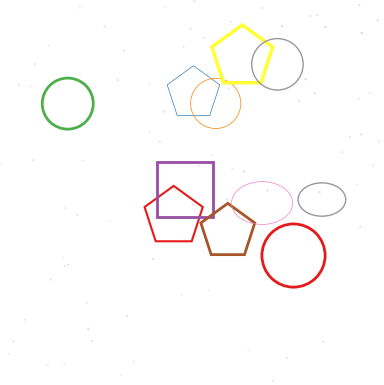[{"shape": "circle", "thickness": 2, "radius": 0.41, "center": [0.762, 0.336]}, {"shape": "pentagon", "thickness": 1.5, "radius": 0.4, "center": [0.451, 0.438]}, {"shape": "pentagon", "thickness": 0.5, "radius": 0.36, "center": [0.503, 0.758]}, {"shape": "circle", "thickness": 2, "radius": 0.33, "center": [0.176, 0.731]}, {"shape": "square", "thickness": 2, "radius": 0.36, "center": [0.48, 0.508]}, {"shape": "circle", "thickness": 0.5, "radius": 0.33, "center": [0.56, 0.731]}, {"shape": "pentagon", "thickness": 2.5, "radius": 0.41, "center": [0.629, 0.852]}, {"shape": "pentagon", "thickness": 2, "radius": 0.37, "center": [0.592, 0.398]}, {"shape": "oval", "thickness": 0.5, "radius": 0.4, "center": [0.681, 0.473]}, {"shape": "circle", "thickness": 1, "radius": 0.33, "center": [0.721, 0.833]}, {"shape": "oval", "thickness": 1, "radius": 0.31, "center": [0.836, 0.482]}]